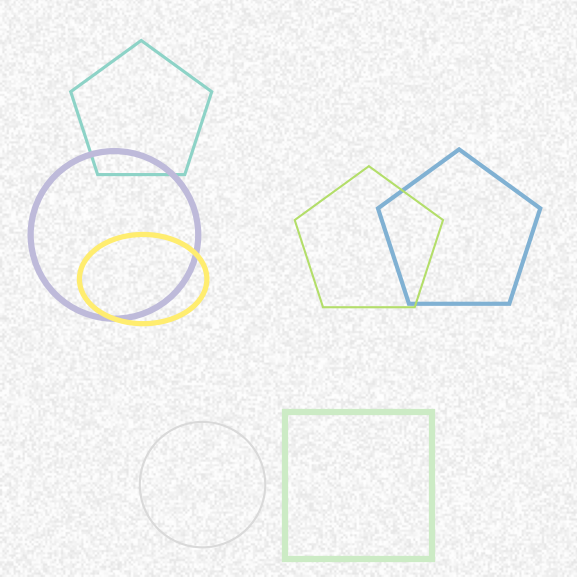[{"shape": "pentagon", "thickness": 1.5, "radius": 0.64, "center": [0.245, 0.801]}, {"shape": "circle", "thickness": 3, "radius": 0.73, "center": [0.198, 0.592]}, {"shape": "pentagon", "thickness": 2, "radius": 0.74, "center": [0.795, 0.593]}, {"shape": "pentagon", "thickness": 1, "radius": 0.68, "center": [0.639, 0.576]}, {"shape": "circle", "thickness": 1, "radius": 0.54, "center": [0.351, 0.16]}, {"shape": "square", "thickness": 3, "radius": 0.64, "center": [0.62, 0.158]}, {"shape": "oval", "thickness": 2.5, "radius": 0.55, "center": [0.248, 0.516]}]